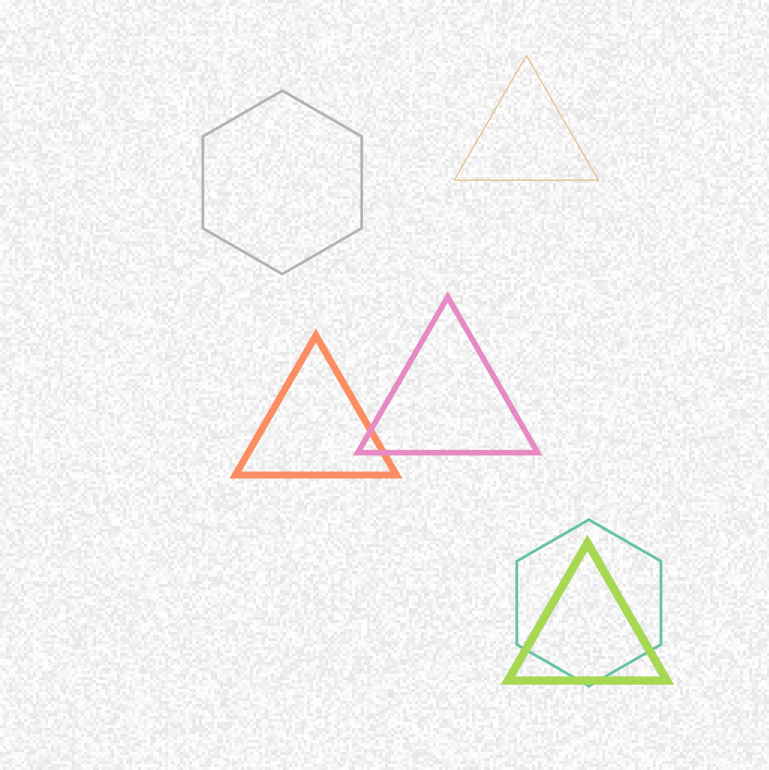[{"shape": "hexagon", "thickness": 1, "radius": 0.54, "center": [0.765, 0.217]}, {"shape": "triangle", "thickness": 2.5, "radius": 0.6, "center": [0.41, 0.443]}, {"shape": "triangle", "thickness": 2, "radius": 0.67, "center": [0.581, 0.48]}, {"shape": "triangle", "thickness": 3, "radius": 0.6, "center": [0.763, 0.176]}, {"shape": "triangle", "thickness": 0.5, "radius": 0.54, "center": [0.684, 0.82]}, {"shape": "hexagon", "thickness": 1, "radius": 0.6, "center": [0.367, 0.763]}]